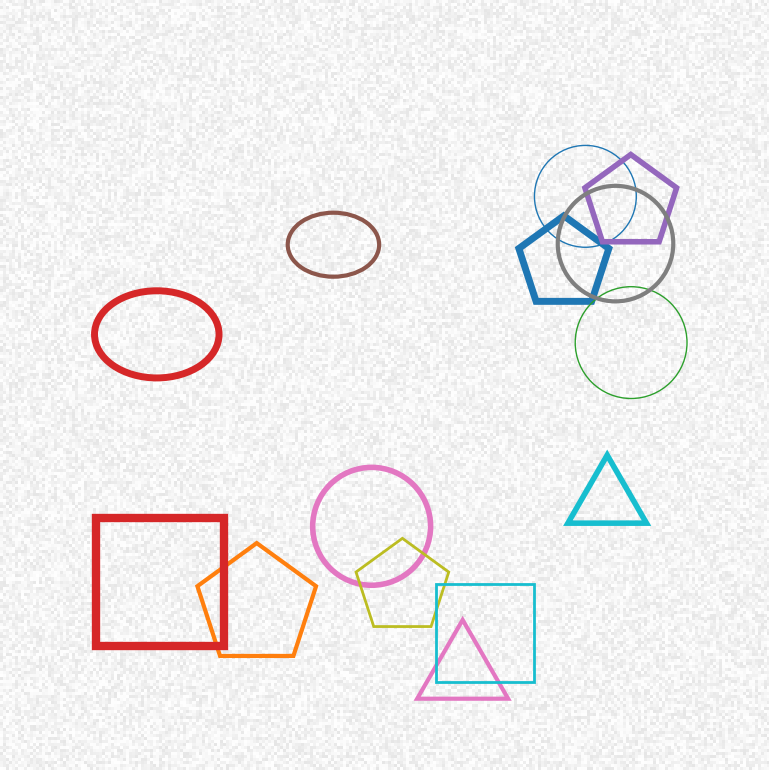[{"shape": "circle", "thickness": 0.5, "radius": 0.33, "center": [0.76, 0.745]}, {"shape": "pentagon", "thickness": 2.5, "radius": 0.31, "center": [0.732, 0.658]}, {"shape": "pentagon", "thickness": 1.5, "radius": 0.41, "center": [0.333, 0.214]}, {"shape": "circle", "thickness": 0.5, "radius": 0.36, "center": [0.82, 0.555]}, {"shape": "oval", "thickness": 2.5, "radius": 0.4, "center": [0.204, 0.566]}, {"shape": "square", "thickness": 3, "radius": 0.42, "center": [0.207, 0.244]}, {"shape": "pentagon", "thickness": 2, "radius": 0.31, "center": [0.819, 0.737]}, {"shape": "oval", "thickness": 1.5, "radius": 0.3, "center": [0.433, 0.682]}, {"shape": "circle", "thickness": 2, "radius": 0.38, "center": [0.483, 0.316]}, {"shape": "triangle", "thickness": 1.5, "radius": 0.34, "center": [0.601, 0.127]}, {"shape": "circle", "thickness": 1.5, "radius": 0.38, "center": [0.799, 0.684]}, {"shape": "pentagon", "thickness": 1, "radius": 0.32, "center": [0.523, 0.238]}, {"shape": "triangle", "thickness": 2, "radius": 0.29, "center": [0.789, 0.35]}, {"shape": "square", "thickness": 1, "radius": 0.32, "center": [0.63, 0.178]}]